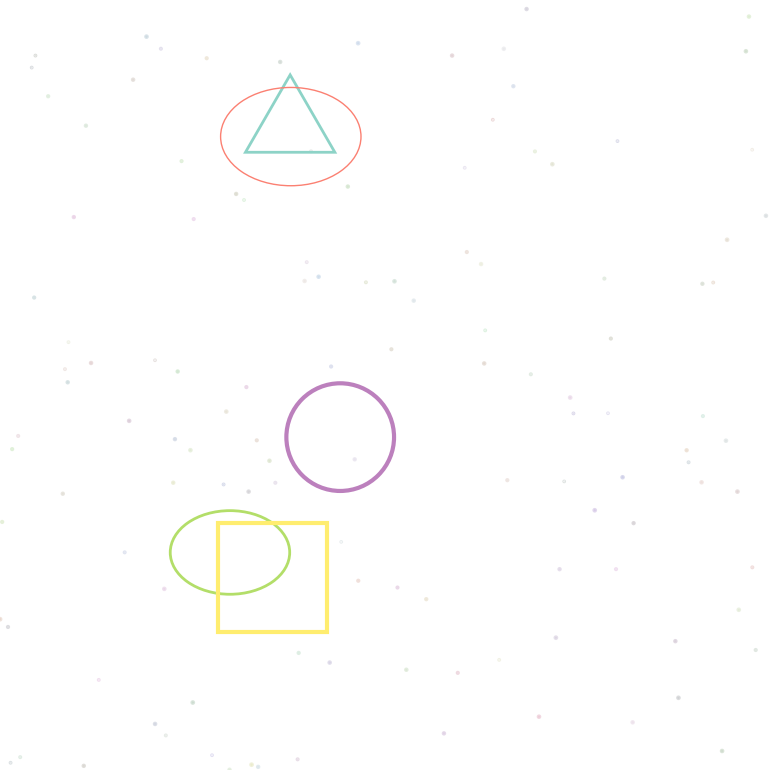[{"shape": "triangle", "thickness": 1, "radius": 0.34, "center": [0.377, 0.836]}, {"shape": "oval", "thickness": 0.5, "radius": 0.46, "center": [0.378, 0.823]}, {"shape": "oval", "thickness": 1, "radius": 0.39, "center": [0.299, 0.283]}, {"shape": "circle", "thickness": 1.5, "radius": 0.35, "center": [0.442, 0.432]}, {"shape": "square", "thickness": 1.5, "radius": 0.35, "center": [0.354, 0.25]}]